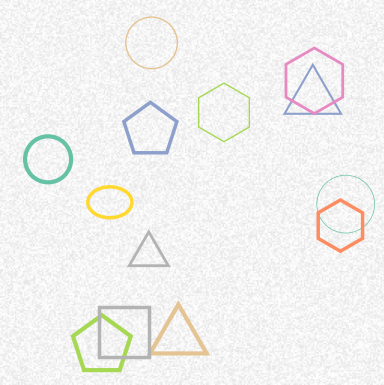[{"shape": "circle", "thickness": 3, "radius": 0.3, "center": [0.125, 0.586]}, {"shape": "circle", "thickness": 0.5, "radius": 0.38, "center": [0.898, 0.47]}, {"shape": "hexagon", "thickness": 2.5, "radius": 0.33, "center": [0.884, 0.414]}, {"shape": "pentagon", "thickness": 2.5, "radius": 0.36, "center": [0.391, 0.662]}, {"shape": "triangle", "thickness": 1.5, "radius": 0.42, "center": [0.812, 0.747]}, {"shape": "hexagon", "thickness": 2, "radius": 0.43, "center": [0.816, 0.79]}, {"shape": "pentagon", "thickness": 3, "radius": 0.39, "center": [0.265, 0.102]}, {"shape": "hexagon", "thickness": 1, "radius": 0.38, "center": [0.582, 0.708]}, {"shape": "oval", "thickness": 2.5, "radius": 0.29, "center": [0.285, 0.475]}, {"shape": "circle", "thickness": 1, "radius": 0.33, "center": [0.394, 0.889]}, {"shape": "triangle", "thickness": 3, "radius": 0.42, "center": [0.463, 0.124]}, {"shape": "triangle", "thickness": 2, "radius": 0.29, "center": [0.386, 0.339]}, {"shape": "square", "thickness": 2.5, "radius": 0.33, "center": [0.322, 0.139]}]